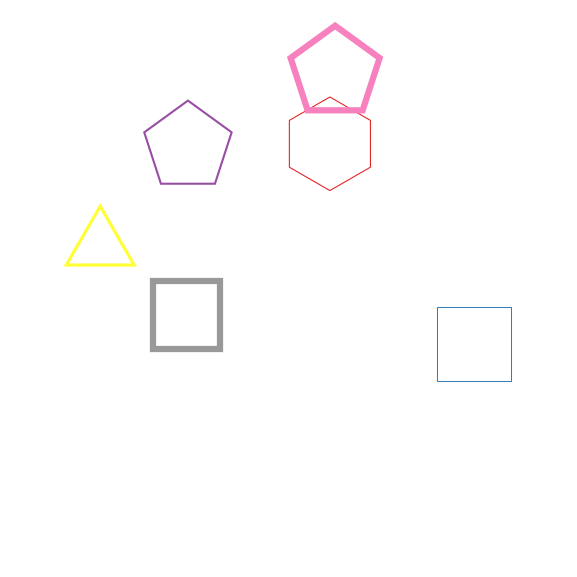[{"shape": "hexagon", "thickness": 0.5, "radius": 0.41, "center": [0.571, 0.75]}, {"shape": "square", "thickness": 0.5, "radius": 0.32, "center": [0.821, 0.404]}, {"shape": "pentagon", "thickness": 1, "radius": 0.4, "center": [0.325, 0.745]}, {"shape": "triangle", "thickness": 1.5, "radius": 0.34, "center": [0.173, 0.574]}, {"shape": "pentagon", "thickness": 3, "radius": 0.4, "center": [0.58, 0.874]}, {"shape": "square", "thickness": 3, "radius": 0.29, "center": [0.323, 0.453]}]